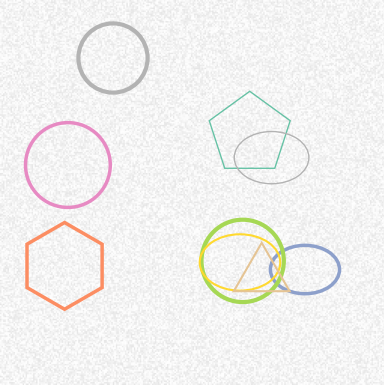[{"shape": "pentagon", "thickness": 1, "radius": 0.55, "center": [0.649, 0.652]}, {"shape": "hexagon", "thickness": 2.5, "radius": 0.56, "center": [0.168, 0.309]}, {"shape": "oval", "thickness": 2.5, "radius": 0.45, "center": [0.792, 0.3]}, {"shape": "circle", "thickness": 2.5, "radius": 0.55, "center": [0.176, 0.571]}, {"shape": "circle", "thickness": 3, "radius": 0.53, "center": [0.63, 0.322]}, {"shape": "oval", "thickness": 1.5, "radius": 0.52, "center": [0.623, 0.318]}, {"shape": "triangle", "thickness": 1.5, "radius": 0.42, "center": [0.68, 0.286]}, {"shape": "oval", "thickness": 1, "radius": 0.48, "center": [0.705, 0.591]}, {"shape": "circle", "thickness": 3, "radius": 0.45, "center": [0.293, 0.849]}]